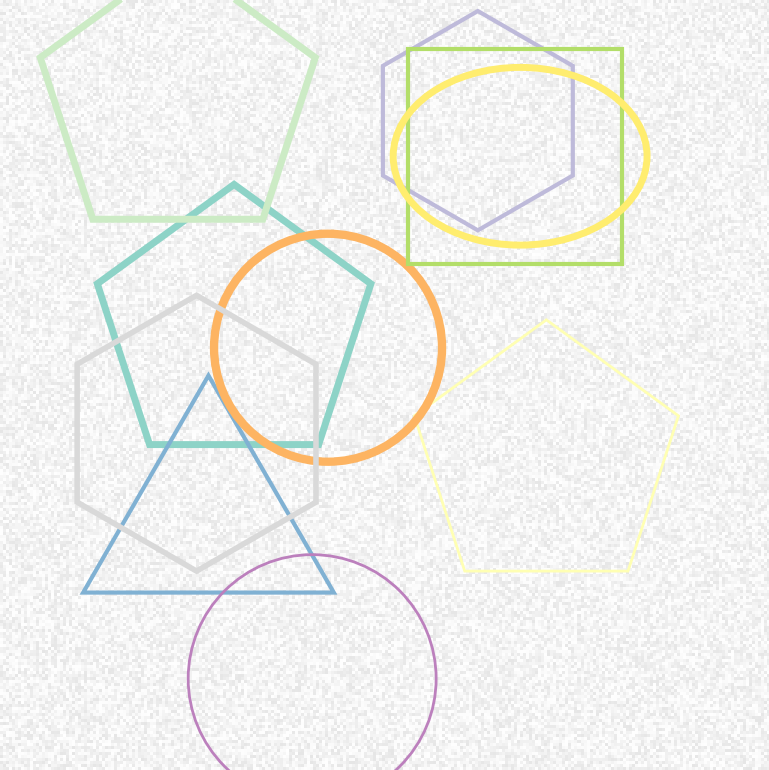[{"shape": "pentagon", "thickness": 2.5, "radius": 0.93, "center": [0.304, 0.574]}, {"shape": "pentagon", "thickness": 1, "radius": 0.9, "center": [0.71, 0.404]}, {"shape": "hexagon", "thickness": 1.5, "radius": 0.71, "center": [0.621, 0.843]}, {"shape": "triangle", "thickness": 1.5, "radius": 0.94, "center": [0.271, 0.324]}, {"shape": "circle", "thickness": 3, "radius": 0.74, "center": [0.426, 0.548]}, {"shape": "square", "thickness": 1.5, "radius": 0.7, "center": [0.669, 0.797]}, {"shape": "hexagon", "thickness": 2, "radius": 0.9, "center": [0.255, 0.437]}, {"shape": "circle", "thickness": 1, "radius": 0.81, "center": [0.405, 0.119]}, {"shape": "pentagon", "thickness": 2.5, "radius": 0.94, "center": [0.231, 0.867]}, {"shape": "oval", "thickness": 2.5, "radius": 0.82, "center": [0.675, 0.797]}]